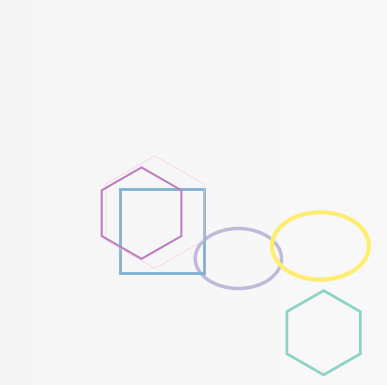[{"shape": "hexagon", "thickness": 2, "radius": 0.55, "center": [0.835, 0.136]}, {"shape": "oval", "thickness": 2.5, "radius": 0.56, "center": [0.615, 0.329]}, {"shape": "square", "thickness": 2, "radius": 0.54, "center": [0.419, 0.4]}, {"shape": "hexagon", "thickness": 0.5, "radius": 0.73, "center": [0.4, 0.449]}, {"shape": "hexagon", "thickness": 1.5, "radius": 0.59, "center": [0.365, 0.446]}, {"shape": "oval", "thickness": 3, "radius": 0.63, "center": [0.827, 0.361]}]